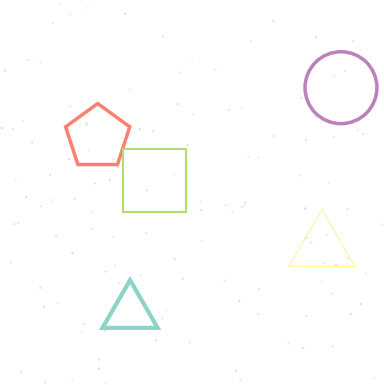[{"shape": "triangle", "thickness": 3, "radius": 0.41, "center": [0.338, 0.19]}, {"shape": "pentagon", "thickness": 2.5, "radius": 0.44, "center": [0.254, 0.644]}, {"shape": "square", "thickness": 1.5, "radius": 0.41, "center": [0.402, 0.531]}, {"shape": "circle", "thickness": 2.5, "radius": 0.47, "center": [0.886, 0.772]}, {"shape": "triangle", "thickness": 0.5, "radius": 0.5, "center": [0.836, 0.357]}]